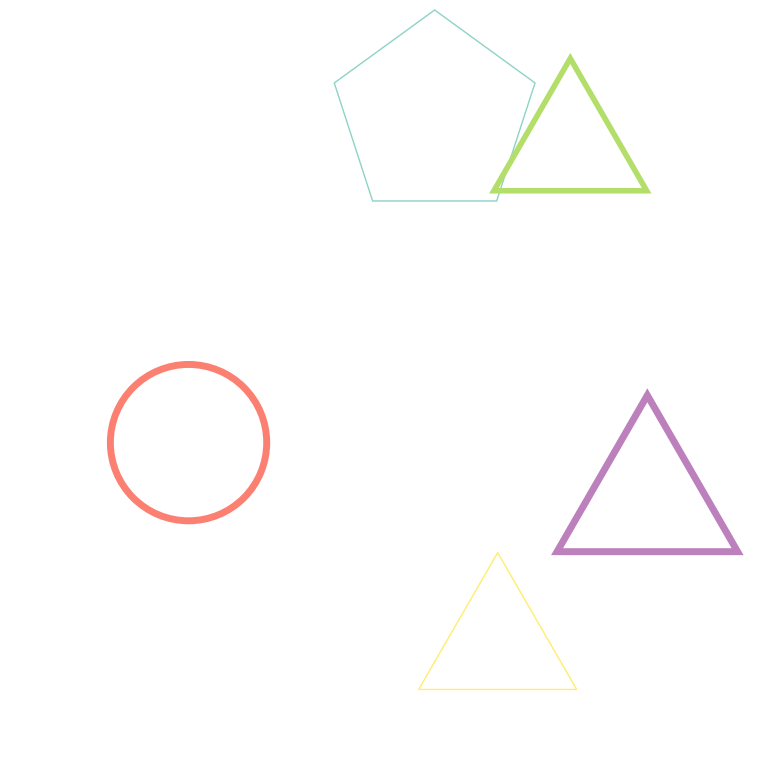[{"shape": "pentagon", "thickness": 0.5, "radius": 0.69, "center": [0.564, 0.85]}, {"shape": "circle", "thickness": 2.5, "radius": 0.51, "center": [0.245, 0.425]}, {"shape": "triangle", "thickness": 2, "radius": 0.57, "center": [0.741, 0.81]}, {"shape": "triangle", "thickness": 2.5, "radius": 0.68, "center": [0.841, 0.351]}, {"shape": "triangle", "thickness": 0.5, "radius": 0.59, "center": [0.646, 0.164]}]